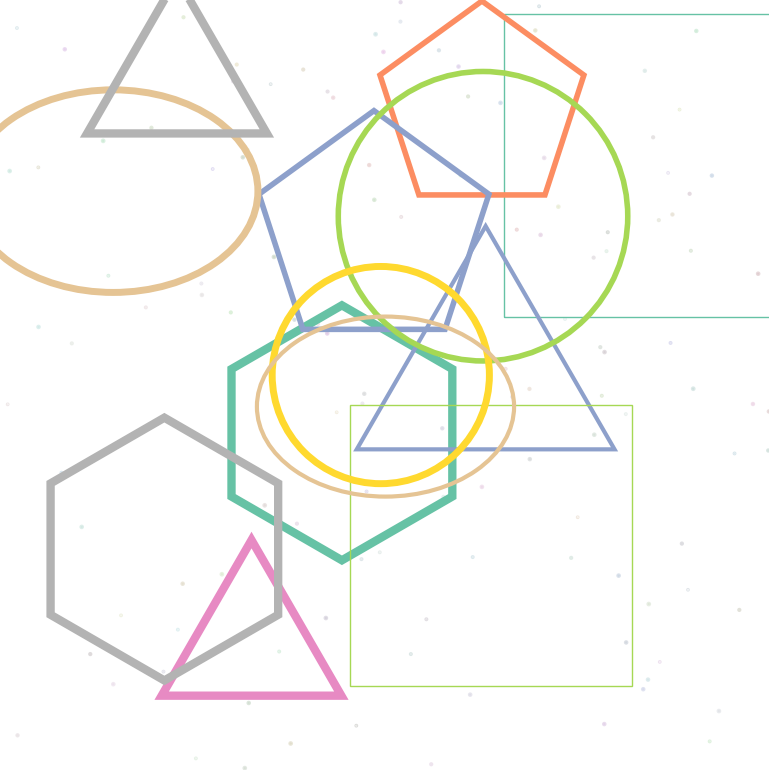[{"shape": "hexagon", "thickness": 3, "radius": 0.83, "center": [0.444, 0.438]}, {"shape": "square", "thickness": 0.5, "radius": 0.98, "center": [0.851, 0.785]}, {"shape": "pentagon", "thickness": 2, "radius": 0.7, "center": [0.626, 0.859]}, {"shape": "pentagon", "thickness": 2, "radius": 0.79, "center": [0.486, 0.699]}, {"shape": "triangle", "thickness": 1.5, "radius": 0.97, "center": [0.631, 0.513]}, {"shape": "triangle", "thickness": 3, "radius": 0.67, "center": [0.327, 0.164]}, {"shape": "circle", "thickness": 2, "radius": 0.94, "center": [0.627, 0.719]}, {"shape": "square", "thickness": 0.5, "radius": 0.91, "center": [0.637, 0.292]}, {"shape": "circle", "thickness": 2.5, "radius": 0.71, "center": [0.495, 0.513]}, {"shape": "oval", "thickness": 1.5, "radius": 0.83, "center": [0.501, 0.472]}, {"shape": "oval", "thickness": 2.5, "radius": 0.94, "center": [0.147, 0.752]}, {"shape": "triangle", "thickness": 3, "radius": 0.67, "center": [0.23, 0.894]}, {"shape": "hexagon", "thickness": 3, "radius": 0.85, "center": [0.213, 0.287]}]